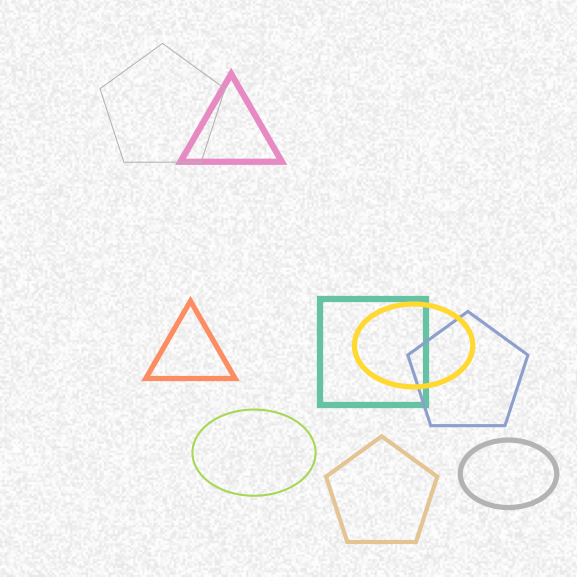[{"shape": "square", "thickness": 3, "radius": 0.46, "center": [0.646, 0.389]}, {"shape": "triangle", "thickness": 2.5, "radius": 0.45, "center": [0.33, 0.388]}, {"shape": "pentagon", "thickness": 1.5, "radius": 0.55, "center": [0.81, 0.351]}, {"shape": "triangle", "thickness": 3, "radius": 0.51, "center": [0.4, 0.77]}, {"shape": "oval", "thickness": 1, "radius": 0.53, "center": [0.44, 0.215]}, {"shape": "oval", "thickness": 2.5, "radius": 0.51, "center": [0.716, 0.401]}, {"shape": "pentagon", "thickness": 2, "radius": 0.51, "center": [0.661, 0.143]}, {"shape": "oval", "thickness": 2.5, "radius": 0.42, "center": [0.881, 0.179]}, {"shape": "pentagon", "thickness": 0.5, "radius": 0.57, "center": [0.281, 0.81]}]